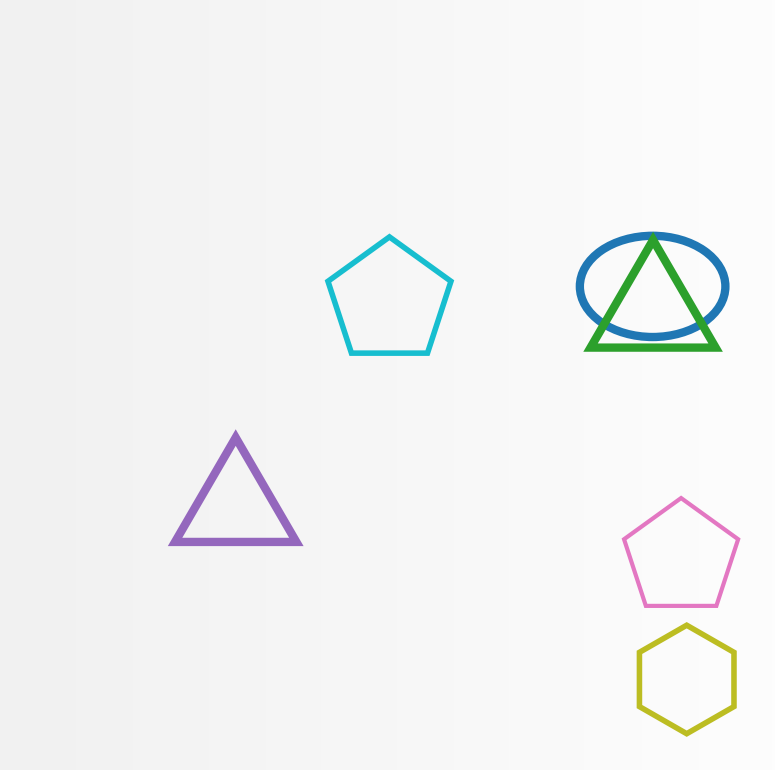[{"shape": "oval", "thickness": 3, "radius": 0.47, "center": [0.842, 0.628]}, {"shape": "triangle", "thickness": 3, "radius": 0.47, "center": [0.843, 0.595]}, {"shape": "triangle", "thickness": 3, "radius": 0.45, "center": [0.304, 0.341]}, {"shape": "pentagon", "thickness": 1.5, "radius": 0.39, "center": [0.879, 0.276]}, {"shape": "hexagon", "thickness": 2, "radius": 0.35, "center": [0.886, 0.118]}, {"shape": "pentagon", "thickness": 2, "radius": 0.42, "center": [0.503, 0.609]}]